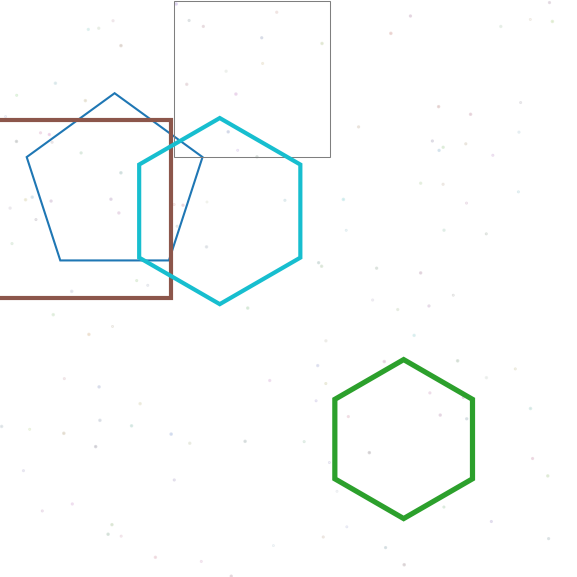[{"shape": "pentagon", "thickness": 1, "radius": 0.8, "center": [0.198, 0.678]}, {"shape": "hexagon", "thickness": 2.5, "radius": 0.69, "center": [0.699, 0.239]}, {"shape": "square", "thickness": 2, "radius": 0.77, "center": [0.142, 0.638]}, {"shape": "square", "thickness": 0.5, "radius": 0.68, "center": [0.436, 0.862]}, {"shape": "hexagon", "thickness": 2, "radius": 0.81, "center": [0.381, 0.634]}]